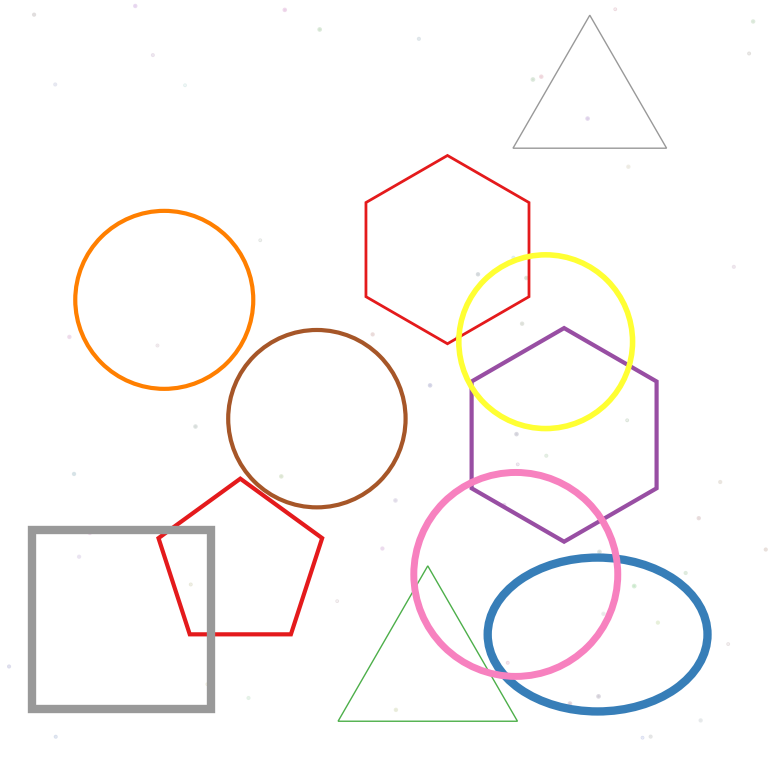[{"shape": "hexagon", "thickness": 1, "radius": 0.61, "center": [0.581, 0.676]}, {"shape": "pentagon", "thickness": 1.5, "radius": 0.56, "center": [0.312, 0.267]}, {"shape": "oval", "thickness": 3, "radius": 0.71, "center": [0.776, 0.176]}, {"shape": "triangle", "thickness": 0.5, "radius": 0.67, "center": [0.556, 0.131]}, {"shape": "hexagon", "thickness": 1.5, "radius": 0.69, "center": [0.733, 0.435]}, {"shape": "circle", "thickness": 1.5, "radius": 0.58, "center": [0.213, 0.611]}, {"shape": "circle", "thickness": 2, "radius": 0.56, "center": [0.709, 0.556]}, {"shape": "circle", "thickness": 1.5, "radius": 0.58, "center": [0.412, 0.456]}, {"shape": "circle", "thickness": 2.5, "radius": 0.66, "center": [0.67, 0.254]}, {"shape": "square", "thickness": 3, "radius": 0.58, "center": [0.158, 0.196]}, {"shape": "triangle", "thickness": 0.5, "radius": 0.58, "center": [0.766, 0.865]}]